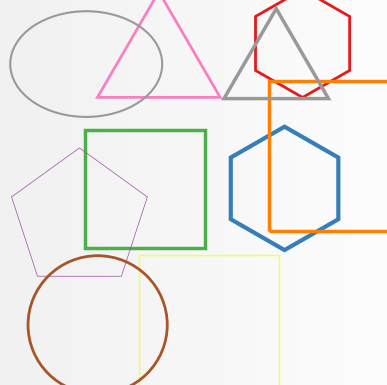[{"shape": "hexagon", "thickness": 2, "radius": 0.7, "center": [0.781, 0.887]}, {"shape": "hexagon", "thickness": 3, "radius": 0.8, "center": [0.734, 0.511]}, {"shape": "square", "thickness": 2.5, "radius": 0.77, "center": [0.374, 0.509]}, {"shape": "pentagon", "thickness": 0.5, "radius": 0.92, "center": [0.205, 0.432]}, {"shape": "square", "thickness": 2.5, "radius": 0.97, "center": [0.888, 0.594]}, {"shape": "square", "thickness": 1, "radius": 0.9, "center": [0.538, 0.158]}, {"shape": "circle", "thickness": 2, "radius": 0.9, "center": [0.252, 0.156]}, {"shape": "triangle", "thickness": 2, "radius": 0.91, "center": [0.41, 0.839]}, {"shape": "triangle", "thickness": 2.5, "radius": 0.78, "center": [0.713, 0.822]}, {"shape": "oval", "thickness": 1.5, "radius": 0.98, "center": [0.223, 0.834]}]